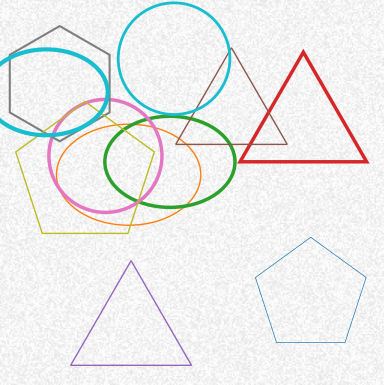[{"shape": "pentagon", "thickness": 0.5, "radius": 0.76, "center": [0.807, 0.232]}, {"shape": "oval", "thickness": 1, "radius": 0.94, "center": [0.334, 0.546]}, {"shape": "oval", "thickness": 2.5, "radius": 0.84, "center": [0.441, 0.58]}, {"shape": "triangle", "thickness": 2.5, "radius": 0.95, "center": [0.788, 0.675]}, {"shape": "triangle", "thickness": 1, "radius": 0.91, "center": [0.34, 0.142]}, {"shape": "triangle", "thickness": 1, "radius": 0.84, "center": [0.601, 0.709]}, {"shape": "circle", "thickness": 2.5, "radius": 0.73, "center": [0.274, 0.595]}, {"shape": "hexagon", "thickness": 1.5, "radius": 0.75, "center": [0.155, 0.783]}, {"shape": "pentagon", "thickness": 1, "radius": 0.95, "center": [0.221, 0.547]}, {"shape": "circle", "thickness": 2, "radius": 0.73, "center": [0.452, 0.848]}, {"shape": "oval", "thickness": 3, "radius": 0.8, "center": [0.12, 0.76]}]